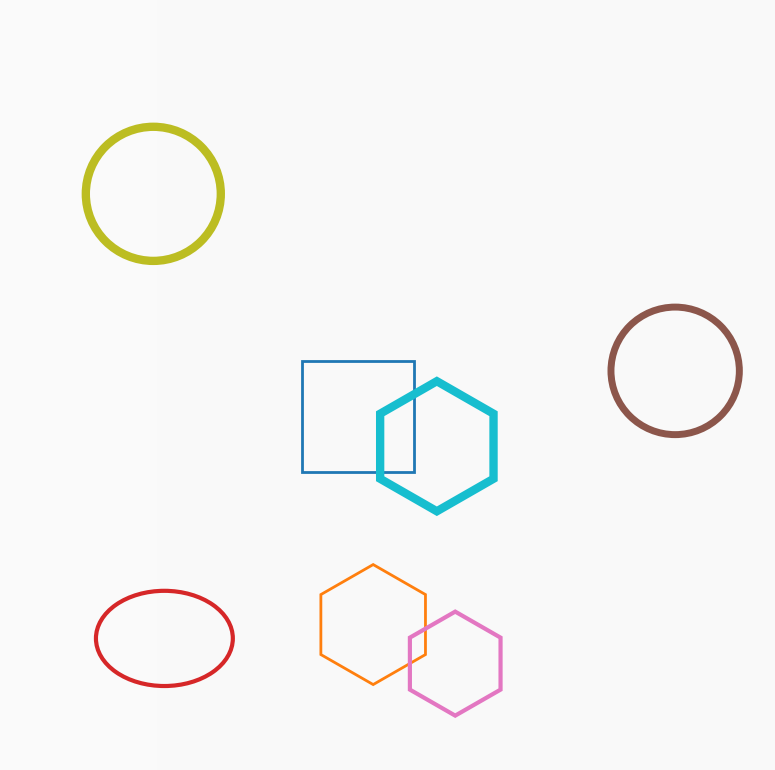[{"shape": "square", "thickness": 1, "radius": 0.36, "center": [0.462, 0.46]}, {"shape": "hexagon", "thickness": 1, "radius": 0.39, "center": [0.482, 0.189]}, {"shape": "oval", "thickness": 1.5, "radius": 0.44, "center": [0.212, 0.171]}, {"shape": "circle", "thickness": 2.5, "radius": 0.41, "center": [0.871, 0.518]}, {"shape": "hexagon", "thickness": 1.5, "radius": 0.34, "center": [0.587, 0.138]}, {"shape": "circle", "thickness": 3, "radius": 0.44, "center": [0.198, 0.748]}, {"shape": "hexagon", "thickness": 3, "radius": 0.42, "center": [0.564, 0.42]}]